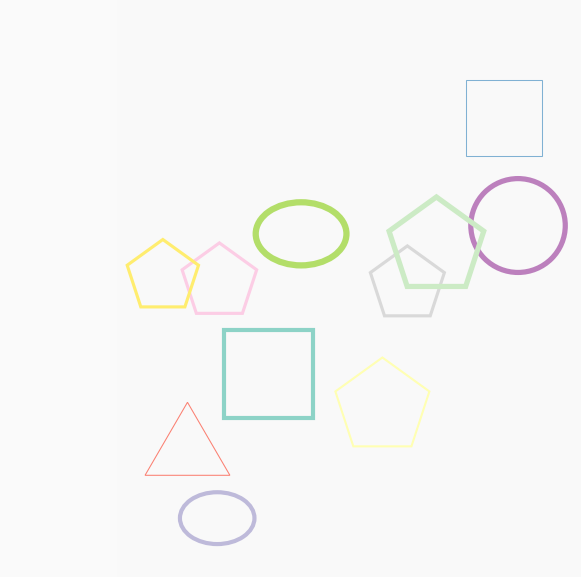[{"shape": "square", "thickness": 2, "radius": 0.38, "center": [0.462, 0.352]}, {"shape": "pentagon", "thickness": 1, "radius": 0.43, "center": [0.658, 0.295]}, {"shape": "oval", "thickness": 2, "radius": 0.32, "center": [0.374, 0.102]}, {"shape": "triangle", "thickness": 0.5, "radius": 0.42, "center": [0.323, 0.218]}, {"shape": "square", "thickness": 0.5, "radius": 0.33, "center": [0.867, 0.794]}, {"shape": "oval", "thickness": 3, "radius": 0.39, "center": [0.518, 0.594]}, {"shape": "pentagon", "thickness": 1.5, "radius": 0.34, "center": [0.377, 0.511]}, {"shape": "pentagon", "thickness": 1.5, "radius": 0.33, "center": [0.701, 0.506]}, {"shape": "circle", "thickness": 2.5, "radius": 0.41, "center": [0.891, 0.609]}, {"shape": "pentagon", "thickness": 2.5, "radius": 0.43, "center": [0.751, 0.572]}, {"shape": "pentagon", "thickness": 1.5, "radius": 0.32, "center": [0.28, 0.52]}]